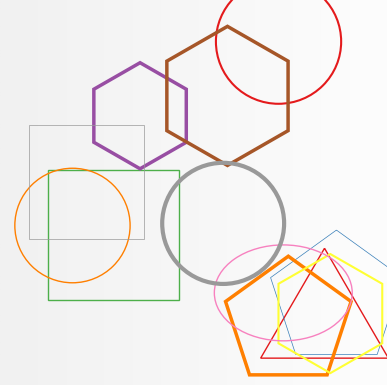[{"shape": "triangle", "thickness": 1, "radius": 0.95, "center": [0.837, 0.165]}, {"shape": "circle", "thickness": 1.5, "radius": 0.81, "center": [0.719, 0.892]}, {"shape": "pentagon", "thickness": 0.5, "radius": 0.89, "center": [0.868, 0.224]}, {"shape": "square", "thickness": 1, "radius": 0.84, "center": [0.293, 0.389]}, {"shape": "hexagon", "thickness": 2.5, "radius": 0.69, "center": [0.361, 0.699]}, {"shape": "pentagon", "thickness": 2.5, "radius": 0.85, "center": [0.744, 0.164]}, {"shape": "circle", "thickness": 1, "radius": 0.74, "center": [0.187, 0.414]}, {"shape": "hexagon", "thickness": 1.5, "radius": 0.77, "center": [0.853, 0.186]}, {"shape": "hexagon", "thickness": 2.5, "radius": 0.9, "center": [0.587, 0.751]}, {"shape": "oval", "thickness": 1, "radius": 0.89, "center": [0.731, 0.239]}, {"shape": "square", "thickness": 0.5, "radius": 0.74, "center": [0.223, 0.527]}, {"shape": "circle", "thickness": 3, "radius": 0.79, "center": [0.576, 0.42]}]